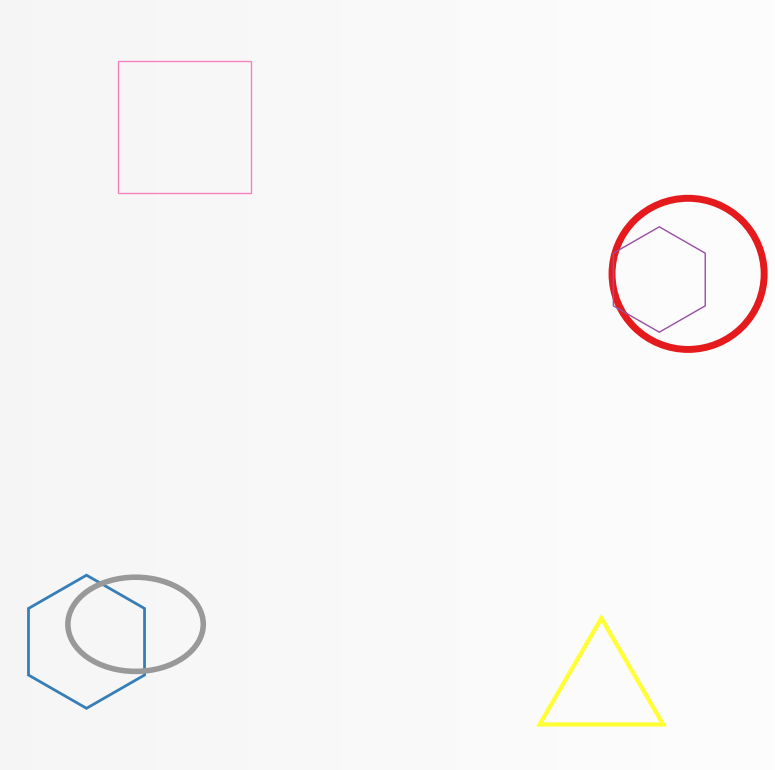[{"shape": "circle", "thickness": 2.5, "radius": 0.49, "center": [0.888, 0.644]}, {"shape": "hexagon", "thickness": 1, "radius": 0.43, "center": [0.112, 0.167]}, {"shape": "hexagon", "thickness": 0.5, "radius": 0.34, "center": [0.851, 0.637]}, {"shape": "triangle", "thickness": 1.5, "radius": 0.46, "center": [0.776, 0.105]}, {"shape": "square", "thickness": 0.5, "radius": 0.43, "center": [0.238, 0.835]}, {"shape": "oval", "thickness": 2, "radius": 0.44, "center": [0.175, 0.189]}]